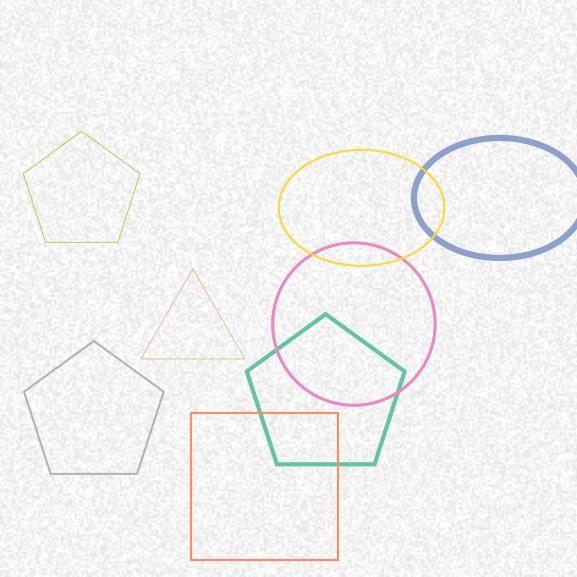[{"shape": "pentagon", "thickness": 2, "radius": 0.72, "center": [0.564, 0.311]}, {"shape": "square", "thickness": 1, "radius": 0.64, "center": [0.458, 0.157]}, {"shape": "oval", "thickness": 3, "radius": 0.74, "center": [0.865, 0.656]}, {"shape": "circle", "thickness": 1.5, "radius": 0.7, "center": [0.613, 0.438]}, {"shape": "pentagon", "thickness": 0.5, "radius": 0.53, "center": [0.141, 0.666]}, {"shape": "oval", "thickness": 1, "radius": 0.72, "center": [0.626, 0.639]}, {"shape": "triangle", "thickness": 0.5, "radius": 0.52, "center": [0.334, 0.43]}, {"shape": "pentagon", "thickness": 1, "radius": 0.64, "center": [0.163, 0.281]}]